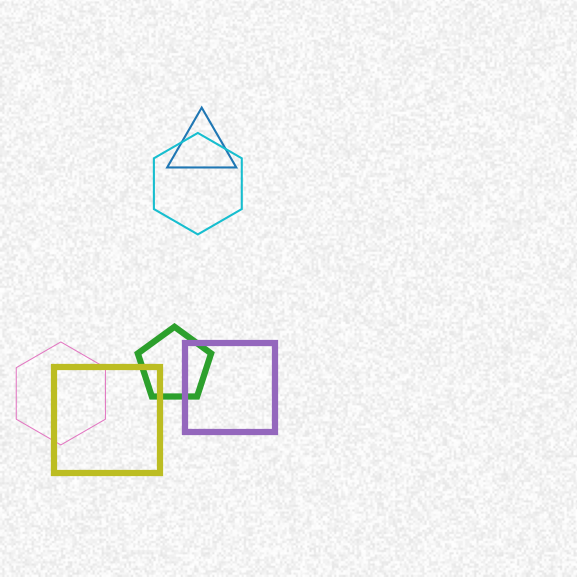[{"shape": "triangle", "thickness": 1, "radius": 0.35, "center": [0.349, 0.744]}, {"shape": "pentagon", "thickness": 3, "radius": 0.33, "center": [0.302, 0.367]}, {"shape": "square", "thickness": 3, "radius": 0.39, "center": [0.398, 0.327]}, {"shape": "hexagon", "thickness": 0.5, "radius": 0.45, "center": [0.105, 0.318]}, {"shape": "square", "thickness": 3, "radius": 0.46, "center": [0.185, 0.273]}, {"shape": "hexagon", "thickness": 1, "radius": 0.44, "center": [0.343, 0.681]}]